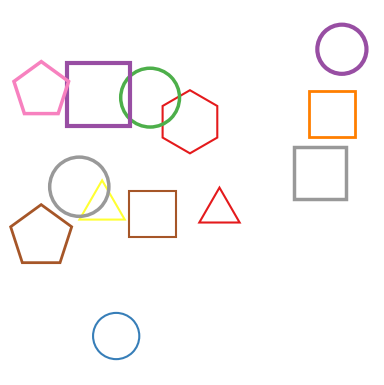[{"shape": "hexagon", "thickness": 1.5, "radius": 0.41, "center": [0.493, 0.684]}, {"shape": "triangle", "thickness": 1.5, "radius": 0.3, "center": [0.57, 0.452]}, {"shape": "circle", "thickness": 1.5, "radius": 0.3, "center": [0.302, 0.127]}, {"shape": "circle", "thickness": 2.5, "radius": 0.38, "center": [0.39, 0.746]}, {"shape": "square", "thickness": 3, "radius": 0.41, "center": [0.256, 0.755]}, {"shape": "circle", "thickness": 3, "radius": 0.32, "center": [0.888, 0.872]}, {"shape": "square", "thickness": 2, "radius": 0.3, "center": [0.862, 0.703]}, {"shape": "triangle", "thickness": 1.5, "radius": 0.34, "center": [0.265, 0.464]}, {"shape": "pentagon", "thickness": 2, "radius": 0.42, "center": [0.107, 0.385]}, {"shape": "square", "thickness": 1.5, "radius": 0.3, "center": [0.396, 0.444]}, {"shape": "pentagon", "thickness": 2.5, "radius": 0.37, "center": [0.107, 0.765]}, {"shape": "circle", "thickness": 2.5, "radius": 0.38, "center": [0.206, 0.515]}, {"shape": "square", "thickness": 2.5, "radius": 0.34, "center": [0.83, 0.551]}]